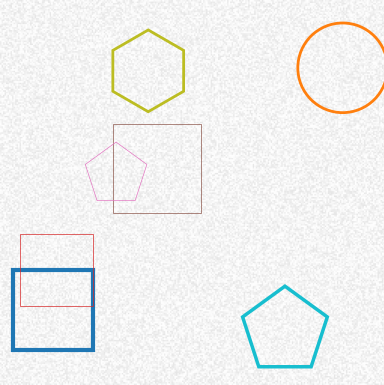[{"shape": "square", "thickness": 3, "radius": 0.52, "center": [0.137, 0.195]}, {"shape": "circle", "thickness": 2, "radius": 0.58, "center": [0.89, 0.824]}, {"shape": "square", "thickness": 0.5, "radius": 0.47, "center": [0.147, 0.299]}, {"shape": "square", "thickness": 0.5, "radius": 0.57, "center": [0.407, 0.563]}, {"shape": "pentagon", "thickness": 0.5, "radius": 0.42, "center": [0.302, 0.547]}, {"shape": "hexagon", "thickness": 2, "radius": 0.53, "center": [0.385, 0.816]}, {"shape": "pentagon", "thickness": 2.5, "radius": 0.58, "center": [0.74, 0.141]}]